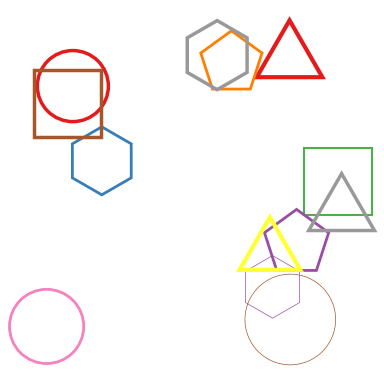[{"shape": "circle", "thickness": 2.5, "radius": 0.46, "center": [0.189, 0.776]}, {"shape": "triangle", "thickness": 3, "radius": 0.49, "center": [0.752, 0.849]}, {"shape": "hexagon", "thickness": 2, "radius": 0.44, "center": [0.264, 0.582]}, {"shape": "square", "thickness": 1.5, "radius": 0.44, "center": [0.879, 0.528]}, {"shape": "pentagon", "thickness": 2, "radius": 0.44, "center": [0.77, 0.368]}, {"shape": "hexagon", "thickness": 0.5, "radius": 0.41, "center": [0.708, 0.255]}, {"shape": "pentagon", "thickness": 2, "radius": 0.42, "center": [0.601, 0.836]}, {"shape": "triangle", "thickness": 3, "radius": 0.46, "center": [0.701, 0.345]}, {"shape": "circle", "thickness": 0.5, "radius": 0.59, "center": [0.754, 0.17]}, {"shape": "square", "thickness": 2.5, "radius": 0.43, "center": [0.176, 0.731]}, {"shape": "circle", "thickness": 2, "radius": 0.48, "center": [0.121, 0.152]}, {"shape": "hexagon", "thickness": 2.5, "radius": 0.45, "center": [0.564, 0.857]}, {"shape": "triangle", "thickness": 2.5, "radius": 0.49, "center": [0.887, 0.451]}]